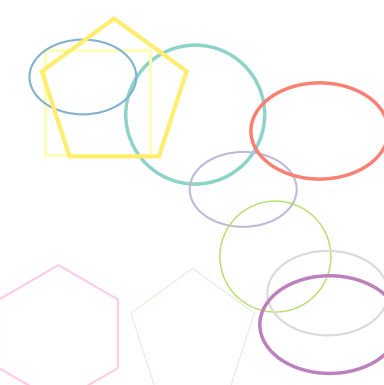[{"shape": "circle", "thickness": 2.5, "radius": 0.9, "center": [0.507, 0.702]}, {"shape": "square", "thickness": 2, "radius": 0.68, "center": [0.253, 0.733]}, {"shape": "oval", "thickness": 1.5, "radius": 0.69, "center": [0.632, 0.508]}, {"shape": "oval", "thickness": 2.5, "radius": 0.89, "center": [0.83, 0.66]}, {"shape": "oval", "thickness": 1.5, "radius": 0.69, "center": [0.215, 0.8]}, {"shape": "circle", "thickness": 1, "radius": 0.72, "center": [0.715, 0.334]}, {"shape": "hexagon", "thickness": 1.5, "radius": 0.89, "center": [0.152, 0.133]}, {"shape": "oval", "thickness": 1.5, "radius": 0.78, "center": [0.851, 0.239]}, {"shape": "oval", "thickness": 2.5, "radius": 0.91, "center": [0.856, 0.157]}, {"shape": "pentagon", "thickness": 0.5, "radius": 0.84, "center": [0.5, 0.134]}, {"shape": "pentagon", "thickness": 3, "radius": 0.99, "center": [0.297, 0.754]}]